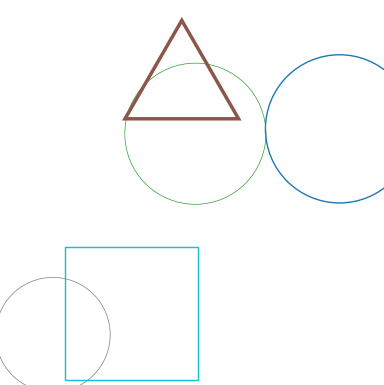[{"shape": "circle", "thickness": 1, "radius": 0.96, "center": [0.882, 0.665]}, {"shape": "circle", "thickness": 0.5, "radius": 0.92, "center": [0.507, 0.653]}, {"shape": "triangle", "thickness": 2.5, "radius": 0.85, "center": [0.472, 0.777]}, {"shape": "circle", "thickness": 0.5, "radius": 0.74, "center": [0.137, 0.131]}, {"shape": "square", "thickness": 1, "radius": 0.86, "center": [0.341, 0.185]}]